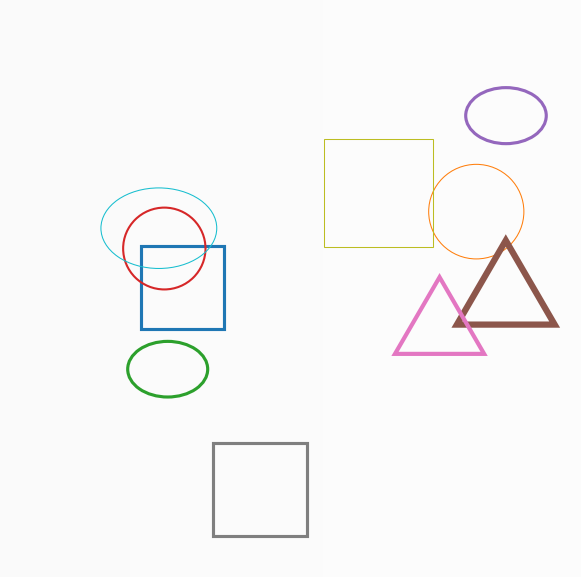[{"shape": "square", "thickness": 1.5, "radius": 0.36, "center": [0.314, 0.501]}, {"shape": "circle", "thickness": 0.5, "radius": 0.41, "center": [0.819, 0.633]}, {"shape": "oval", "thickness": 1.5, "radius": 0.34, "center": [0.289, 0.36]}, {"shape": "circle", "thickness": 1, "radius": 0.35, "center": [0.283, 0.569]}, {"shape": "oval", "thickness": 1.5, "radius": 0.35, "center": [0.871, 0.799]}, {"shape": "triangle", "thickness": 3, "radius": 0.49, "center": [0.87, 0.486]}, {"shape": "triangle", "thickness": 2, "radius": 0.44, "center": [0.756, 0.431]}, {"shape": "square", "thickness": 1.5, "radius": 0.4, "center": [0.447, 0.152]}, {"shape": "square", "thickness": 0.5, "radius": 0.47, "center": [0.651, 0.665]}, {"shape": "oval", "thickness": 0.5, "radius": 0.5, "center": [0.273, 0.604]}]